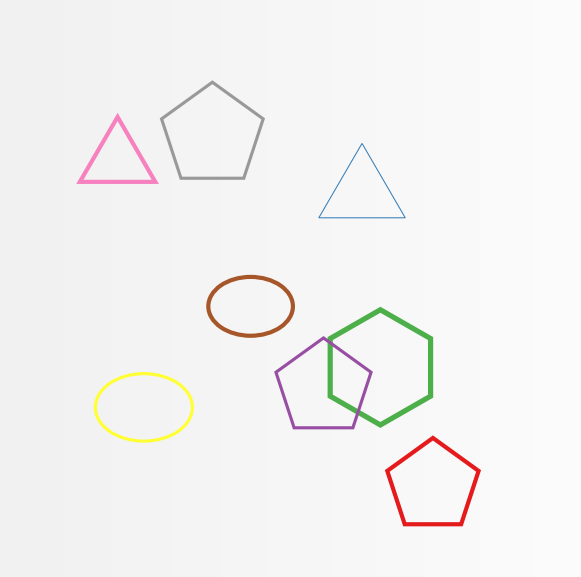[{"shape": "pentagon", "thickness": 2, "radius": 0.41, "center": [0.745, 0.158]}, {"shape": "triangle", "thickness": 0.5, "radius": 0.43, "center": [0.623, 0.665]}, {"shape": "hexagon", "thickness": 2.5, "radius": 0.5, "center": [0.654, 0.363]}, {"shape": "pentagon", "thickness": 1.5, "radius": 0.43, "center": [0.557, 0.328]}, {"shape": "oval", "thickness": 1.5, "radius": 0.42, "center": [0.248, 0.294]}, {"shape": "oval", "thickness": 2, "radius": 0.36, "center": [0.431, 0.469]}, {"shape": "triangle", "thickness": 2, "radius": 0.37, "center": [0.202, 0.722]}, {"shape": "pentagon", "thickness": 1.5, "radius": 0.46, "center": [0.365, 0.765]}]